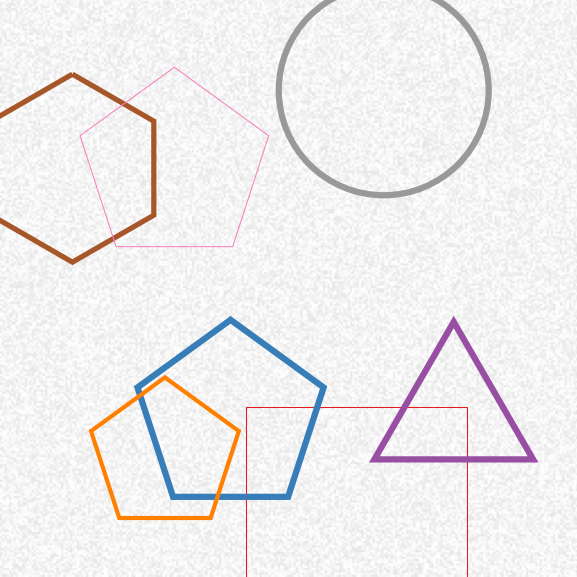[{"shape": "square", "thickness": 0.5, "radius": 0.96, "center": [0.617, 0.102]}, {"shape": "pentagon", "thickness": 3, "radius": 0.85, "center": [0.399, 0.276]}, {"shape": "triangle", "thickness": 3, "radius": 0.79, "center": [0.786, 0.283]}, {"shape": "pentagon", "thickness": 2, "radius": 0.67, "center": [0.286, 0.211]}, {"shape": "hexagon", "thickness": 2.5, "radius": 0.81, "center": [0.125, 0.708]}, {"shape": "pentagon", "thickness": 0.5, "radius": 0.86, "center": [0.302, 0.711]}, {"shape": "circle", "thickness": 3, "radius": 0.91, "center": [0.664, 0.843]}]